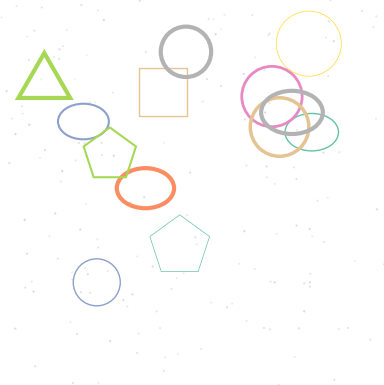[{"shape": "oval", "thickness": 1, "radius": 0.35, "center": [0.81, 0.657]}, {"shape": "pentagon", "thickness": 0.5, "radius": 0.41, "center": [0.467, 0.36]}, {"shape": "oval", "thickness": 3, "radius": 0.37, "center": [0.378, 0.511]}, {"shape": "circle", "thickness": 1, "radius": 0.31, "center": [0.251, 0.267]}, {"shape": "oval", "thickness": 1.5, "radius": 0.33, "center": [0.217, 0.684]}, {"shape": "circle", "thickness": 2, "radius": 0.39, "center": [0.706, 0.749]}, {"shape": "pentagon", "thickness": 1.5, "radius": 0.36, "center": [0.285, 0.597]}, {"shape": "triangle", "thickness": 3, "radius": 0.39, "center": [0.115, 0.784]}, {"shape": "circle", "thickness": 0.5, "radius": 0.42, "center": [0.802, 0.887]}, {"shape": "square", "thickness": 1, "radius": 0.31, "center": [0.424, 0.761]}, {"shape": "circle", "thickness": 2.5, "radius": 0.38, "center": [0.726, 0.67]}, {"shape": "circle", "thickness": 3, "radius": 0.33, "center": [0.483, 0.865]}, {"shape": "oval", "thickness": 3, "radius": 0.4, "center": [0.758, 0.708]}]